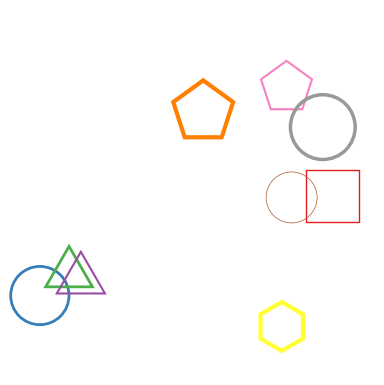[{"shape": "square", "thickness": 1, "radius": 0.34, "center": [0.864, 0.492]}, {"shape": "circle", "thickness": 2, "radius": 0.38, "center": [0.104, 0.232]}, {"shape": "triangle", "thickness": 2, "radius": 0.35, "center": [0.179, 0.29]}, {"shape": "triangle", "thickness": 1.5, "radius": 0.36, "center": [0.21, 0.274]}, {"shape": "pentagon", "thickness": 3, "radius": 0.41, "center": [0.528, 0.71]}, {"shape": "hexagon", "thickness": 3, "radius": 0.32, "center": [0.732, 0.152]}, {"shape": "circle", "thickness": 0.5, "radius": 0.33, "center": [0.757, 0.487]}, {"shape": "pentagon", "thickness": 1.5, "radius": 0.35, "center": [0.744, 0.772]}, {"shape": "circle", "thickness": 2.5, "radius": 0.42, "center": [0.838, 0.67]}]